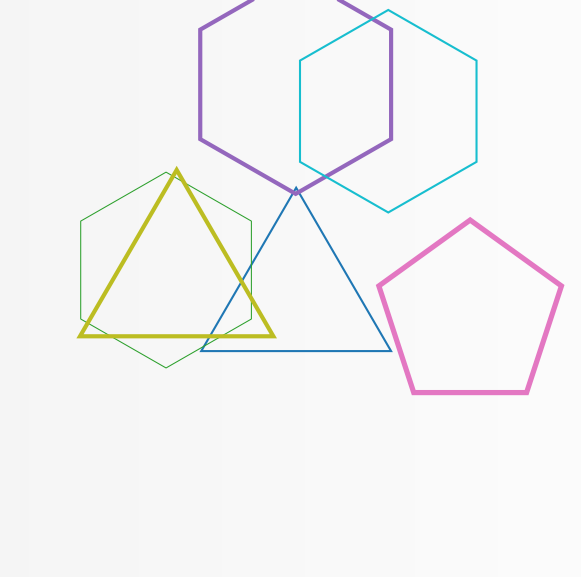[{"shape": "triangle", "thickness": 1, "radius": 0.94, "center": [0.51, 0.485]}, {"shape": "hexagon", "thickness": 0.5, "radius": 0.85, "center": [0.286, 0.532]}, {"shape": "hexagon", "thickness": 2, "radius": 0.95, "center": [0.509, 0.853]}, {"shape": "pentagon", "thickness": 2.5, "radius": 0.83, "center": [0.809, 0.453]}, {"shape": "triangle", "thickness": 2, "radius": 0.96, "center": [0.304, 0.513]}, {"shape": "hexagon", "thickness": 1, "radius": 0.88, "center": [0.668, 0.807]}]